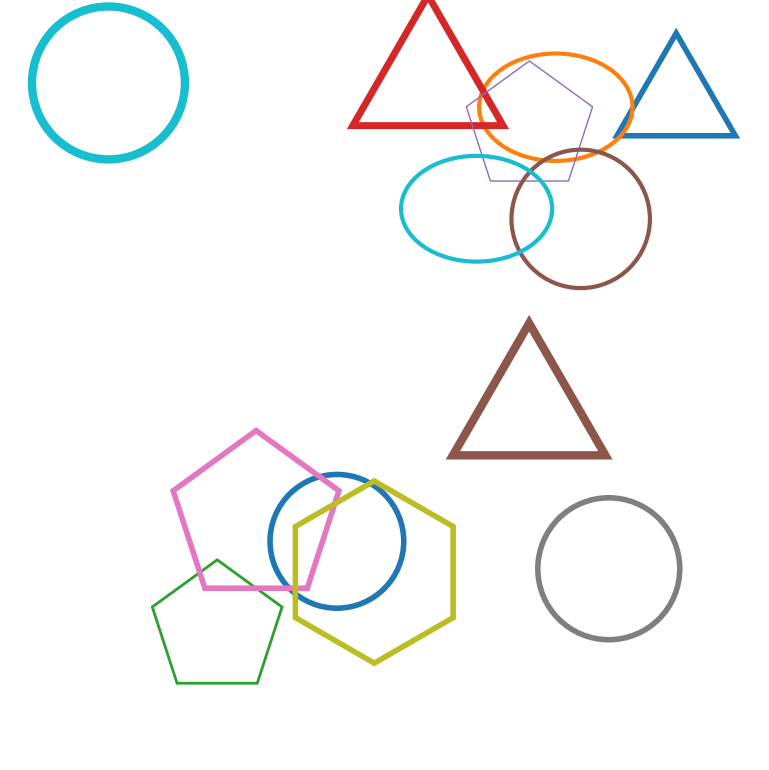[{"shape": "circle", "thickness": 2, "radius": 0.43, "center": [0.438, 0.297]}, {"shape": "triangle", "thickness": 2, "radius": 0.44, "center": [0.878, 0.868]}, {"shape": "oval", "thickness": 1.5, "radius": 0.5, "center": [0.722, 0.861]}, {"shape": "pentagon", "thickness": 1, "radius": 0.44, "center": [0.282, 0.184]}, {"shape": "triangle", "thickness": 2.5, "radius": 0.56, "center": [0.556, 0.893]}, {"shape": "pentagon", "thickness": 0.5, "radius": 0.43, "center": [0.688, 0.835]}, {"shape": "circle", "thickness": 1.5, "radius": 0.45, "center": [0.754, 0.716]}, {"shape": "triangle", "thickness": 3, "radius": 0.57, "center": [0.687, 0.466]}, {"shape": "pentagon", "thickness": 2, "radius": 0.57, "center": [0.333, 0.328]}, {"shape": "circle", "thickness": 2, "radius": 0.46, "center": [0.791, 0.261]}, {"shape": "hexagon", "thickness": 2, "radius": 0.59, "center": [0.486, 0.257]}, {"shape": "oval", "thickness": 1.5, "radius": 0.49, "center": [0.619, 0.729]}, {"shape": "circle", "thickness": 3, "radius": 0.5, "center": [0.141, 0.892]}]